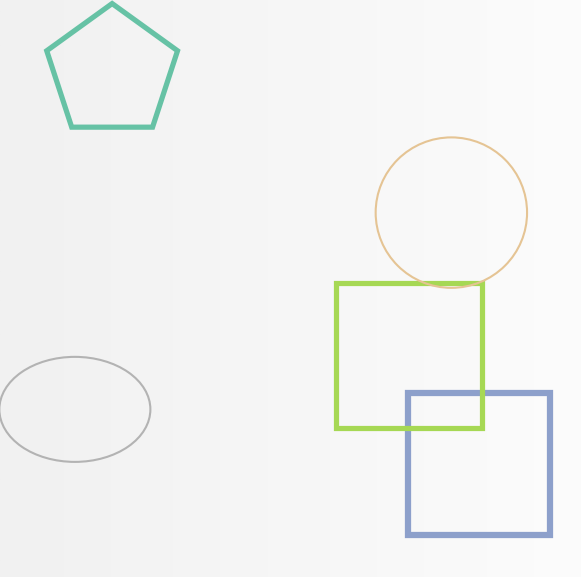[{"shape": "pentagon", "thickness": 2.5, "radius": 0.59, "center": [0.193, 0.875]}, {"shape": "square", "thickness": 3, "radius": 0.61, "center": [0.824, 0.196]}, {"shape": "square", "thickness": 2.5, "radius": 0.63, "center": [0.704, 0.383]}, {"shape": "circle", "thickness": 1, "radius": 0.65, "center": [0.777, 0.631]}, {"shape": "oval", "thickness": 1, "radius": 0.65, "center": [0.129, 0.29]}]